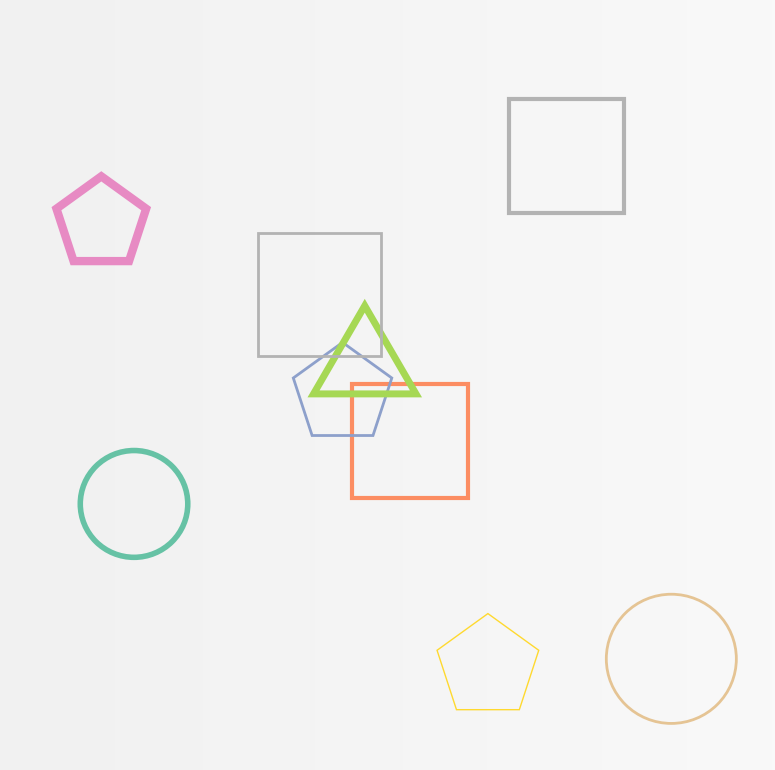[{"shape": "circle", "thickness": 2, "radius": 0.35, "center": [0.173, 0.346]}, {"shape": "square", "thickness": 1.5, "radius": 0.37, "center": [0.529, 0.427]}, {"shape": "pentagon", "thickness": 1, "radius": 0.33, "center": [0.442, 0.488]}, {"shape": "pentagon", "thickness": 3, "radius": 0.3, "center": [0.131, 0.71]}, {"shape": "triangle", "thickness": 2.5, "radius": 0.38, "center": [0.471, 0.527]}, {"shape": "pentagon", "thickness": 0.5, "radius": 0.34, "center": [0.63, 0.134]}, {"shape": "circle", "thickness": 1, "radius": 0.42, "center": [0.866, 0.144]}, {"shape": "square", "thickness": 1.5, "radius": 0.37, "center": [0.731, 0.797]}, {"shape": "square", "thickness": 1, "radius": 0.4, "center": [0.412, 0.618]}]